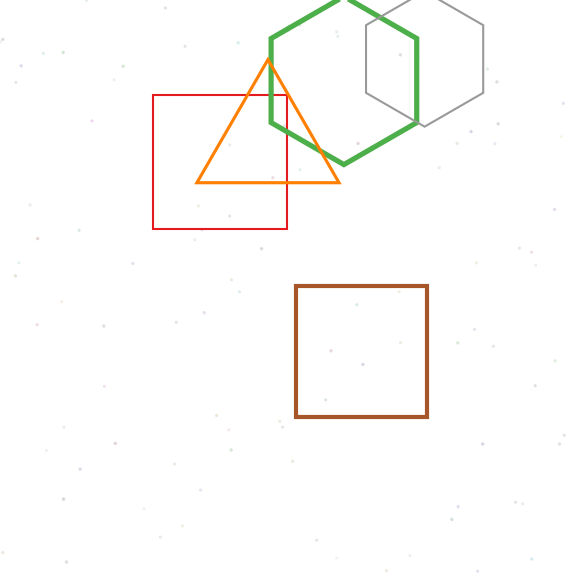[{"shape": "square", "thickness": 1, "radius": 0.58, "center": [0.381, 0.719]}, {"shape": "hexagon", "thickness": 2.5, "radius": 0.73, "center": [0.596, 0.86]}, {"shape": "triangle", "thickness": 1.5, "radius": 0.71, "center": [0.464, 0.754]}, {"shape": "square", "thickness": 2, "radius": 0.57, "center": [0.626, 0.391]}, {"shape": "hexagon", "thickness": 1, "radius": 0.59, "center": [0.735, 0.897]}]